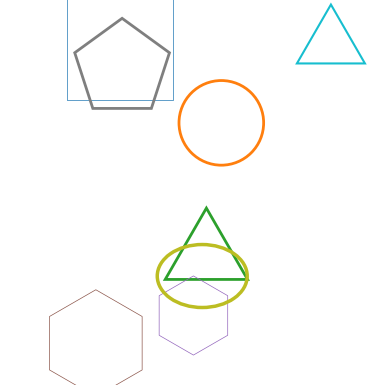[{"shape": "square", "thickness": 0.5, "radius": 0.69, "center": [0.312, 0.878]}, {"shape": "circle", "thickness": 2, "radius": 0.55, "center": [0.575, 0.681]}, {"shape": "triangle", "thickness": 2, "radius": 0.62, "center": [0.536, 0.336]}, {"shape": "hexagon", "thickness": 0.5, "radius": 0.51, "center": [0.502, 0.181]}, {"shape": "hexagon", "thickness": 0.5, "radius": 0.69, "center": [0.249, 0.109]}, {"shape": "pentagon", "thickness": 2, "radius": 0.65, "center": [0.317, 0.823]}, {"shape": "oval", "thickness": 2.5, "radius": 0.58, "center": [0.525, 0.283]}, {"shape": "triangle", "thickness": 1.5, "radius": 0.51, "center": [0.86, 0.886]}]